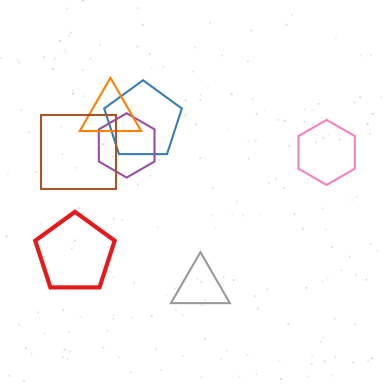[{"shape": "pentagon", "thickness": 3, "radius": 0.54, "center": [0.195, 0.341]}, {"shape": "pentagon", "thickness": 1.5, "radius": 0.53, "center": [0.371, 0.685]}, {"shape": "hexagon", "thickness": 1.5, "radius": 0.42, "center": [0.329, 0.622]}, {"shape": "triangle", "thickness": 1.5, "radius": 0.46, "center": [0.287, 0.706]}, {"shape": "square", "thickness": 1.5, "radius": 0.48, "center": [0.204, 0.605]}, {"shape": "hexagon", "thickness": 1.5, "radius": 0.42, "center": [0.848, 0.604]}, {"shape": "triangle", "thickness": 1.5, "radius": 0.44, "center": [0.521, 0.257]}]